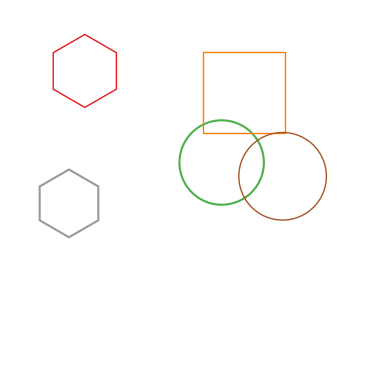[{"shape": "hexagon", "thickness": 1, "radius": 0.47, "center": [0.22, 0.816]}, {"shape": "circle", "thickness": 1.5, "radius": 0.55, "center": [0.576, 0.578]}, {"shape": "square", "thickness": 1, "radius": 0.53, "center": [0.633, 0.76]}, {"shape": "circle", "thickness": 1, "radius": 0.57, "center": [0.734, 0.542]}, {"shape": "hexagon", "thickness": 1.5, "radius": 0.44, "center": [0.179, 0.472]}]